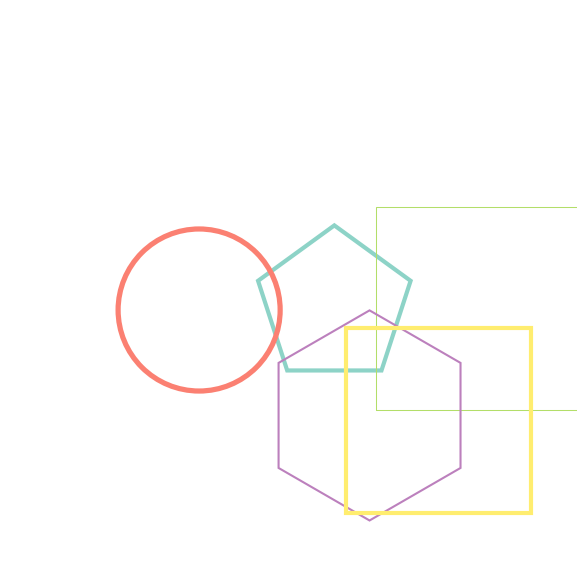[{"shape": "pentagon", "thickness": 2, "radius": 0.69, "center": [0.579, 0.47]}, {"shape": "circle", "thickness": 2.5, "radius": 0.7, "center": [0.345, 0.462]}, {"shape": "square", "thickness": 0.5, "radius": 0.88, "center": [0.826, 0.465]}, {"shape": "hexagon", "thickness": 1, "radius": 0.91, "center": [0.64, 0.28]}, {"shape": "square", "thickness": 2, "radius": 0.8, "center": [0.759, 0.272]}]